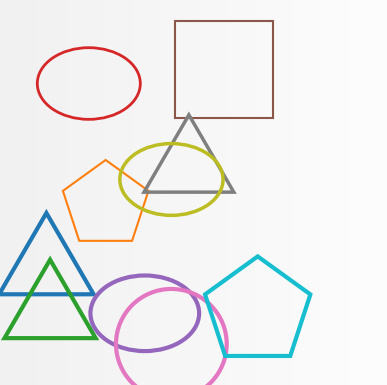[{"shape": "triangle", "thickness": 3, "radius": 0.7, "center": [0.12, 0.306]}, {"shape": "pentagon", "thickness": 1.5, "radius": 0.58, "center": [0.273, 0.468]}, {"shape": "triangle", "thickness": 3, "radius": 0.68, "center": [0.129, 0.19]}, {"shape": "oval", "thickness": 2, "radius": 0.66, "center": [0.229, 0.783]}, {"shape": "oval", "thickness": 3, "radius": 0.7, "center": [0.374, 0.186]}, {"shape": "square", "thickness": 1.5, "radius": 0.63, "center": [0.578, 0.82]}, {"shape": "circle", "thickness": 3, "radius": 0.71, "center": [0.442, 0.107]}, {"shape": "triangle", "thickness": 2.5, "radius": 0.67, "center": [0.487, 0.568]}, {"shape": "oval", "thickness": 2.5, "radius": 0.67, "center": [0.442, 0.534]}, {"shape": "pentagon", "thickness": 3, "radius": 0.71, "center": [0.665, 0.191]}]